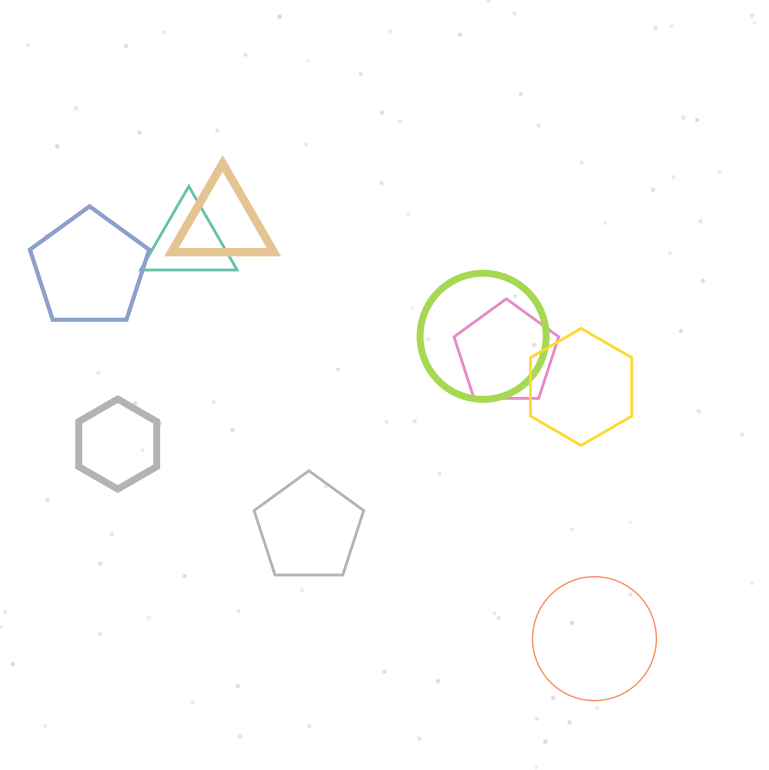[{"shape": "triangle", "thickness": 1, "radius": 0.36, "center": [0.245, 0.686]}, {"shape": "circle", "thickness": 0.5, "radius": 0.4, "center": [0.772, 0.171]}, {"shape": "pentagon", "thickness": 1.5, "radius": 0.41, "center": [0.116, 0.651]}, {"shape": "pentagon", "thickness": 1, "radius": 0.36, "center": [0.658, 0.54]}, {"shape": "circle", "thickness": 2.5, "radius": 0.41, "center": [0.627, 0.563]}, {"shape": "hexagon", "thickness": 1, "radius": 0.38, "center": [0.755, 0.498]}, {"shape": "triangle", "thickness": 3, "radius": 0.38, "center": [0.289, 0.711]}, {"shape": "pentagon", "thickness": 1, "radius": 0.37, "center": [0.401, 0.314]}, {"shape": "hexagon", "thickness": 2.5, "radius": 0.29, "center": [0.153, 0.423]}]